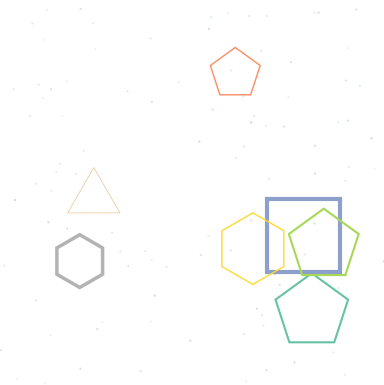[{"shape": "pentagon", "thickness": 1.5, "radius": 0.5, "center": [0.81, 0.191]}, {"shape": "pentagon", "thickness": 1, "radius": 0.34, "center": [0.611, 0.809]}, {"shape": "square", "thickness": 3, "radius": 0.47, "center": [0.789, 0.389]}, {"shape": "pentagon", "thickness": 1.5, "radius": 0.48, "center": [0.841, 0.363]}, {"shape": "hexagon", "thickness": 1, "radius": 0.46, "center": [0.657, 0.354]}, {"shape": "triangle", "thickness": 0.5, "radius": 0.39, "center": [0.244, 0.486]}, {"shape": "hexagon", "thickness": 2.5, "radius": 0.34, "center": [0.207, 0.322]}]